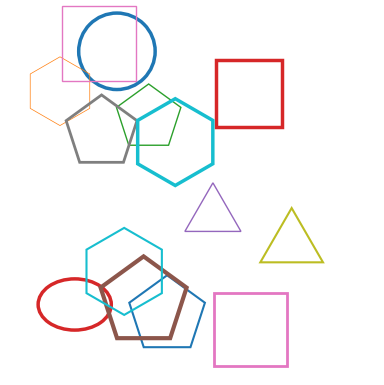[{"shape": "circle", "thickness": 2.5, "radius": 0.5, "center": [0.304, 0.867]}, {"shape": "pentagon", "thickness": 1.5, "radius": 0.52, "center": [0.434, 0.182]}, {"shape": "hexagon", "thickness": 0.5, "radius": 0.45, "center": [0.156, 0.763]}, {"shape": "pentagon", "thickness": 1, "radius": 0.44, "center": [0.386, 0.694]}, {"shape": "square", "thickness": 2.5, "radius": 0.43, "center": [0.647, 0.758]}, {"shape": "oval", "thickness": 2.5, "radius": 0.48, "center": [0.194, 0.209]}, {"shape": "triangle", "thickness": 1, "radius": 0.42, "center": [0.553, 0.441]}, {"shape": "pentagon", "thickness": 3, "radius": 0.59, "center": [0.373, 0.217]}, {"shape": "square", "thickness": 1, "radius": 0.48, "center": [0.257, 0.887]}, {"shape": "square", "thickness": 2, "radius": 0.48, "center": [0.651, 0.143]}, {"shape": "pentagon", "thickness": 2, "radius": 0.48, "center": [0.264, 0.657]}, {"shape": "triangle", "thickness": 1.5, "radius": 0.47, "center": [0.758, 0.366]}, {"shape": "hexagon", "thickness": 1.5, "radius": 0.57, "center": [0.323, 0.295]}, {"shape": "hexagon", "thickness": 2.5, "radius": 0.56, "center": [0.455, 0.631]}]